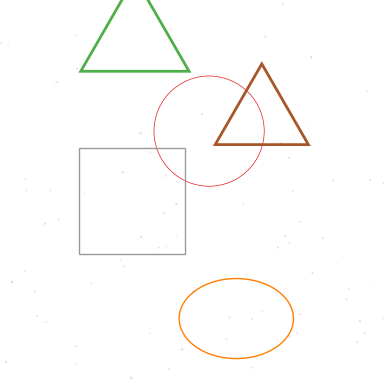[{"shape": "circle", "thickness": 0.5, "radius": 0.72, "center": [0.543, 0.659]}, {"shape": "triangle", "thickness": 2, "radius": 0.81, "center": [0.35, 0.896]}, {"shape": "oval", "thickness": 1, "radius": 0.74, "center": [0.614, 0.173]}, {"shape": "triangle", "thickness": 2, "radius": 0.7, "center": [0.68, 0.694]}, {"shape": "square", "thickness": 1, "radius": 0.69, "center": [0.343, 0.478]}]